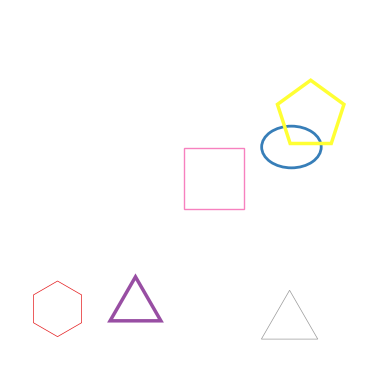[{"shape": "hexagon", "thickness": 0.5, "radius": 0.36, "center": [0.149, 0.198]}, {"shape": "oval", "thickness": 2, "radius": 0.39, "center": [0.757, 0.618]}, {"shape": "triangle", "thickness": 2.5, "radius": 0.38, "center": [0.352, 0.205]}, {"shape": "pentagon", "thickness": 2.5, "radius": 0.45, "center": [0.807, 0.701]}, {"shape": "square", "thickness": 1, "radius": 0.39, "center": [0.556, 0.536]}, {"shape": "triangle", "thickness": 0.5, "radius": 0.42, "center": [0.752, 0.162]}]